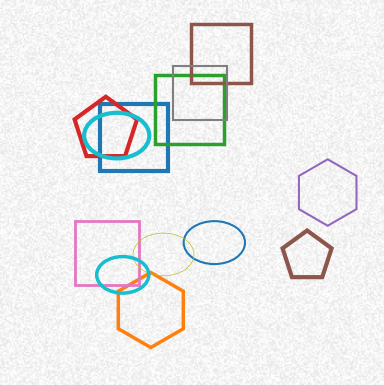[{"shape": "oval", "thickness": 1.5, "radius": 0.4, "center": [0.557, 0.37]}, {"shape": "square", "thickness": 3, "radius": 0.44, "center": [0.349, 0.643]}, {"shape": "hexagon", "thickness": 2.5, "radius": 0.49, "center": [0.392, 0.195]}, {"shape": "square", "thickness": 2.5, "radius": 0.45, "center": [0.493, 0.716]}, {"shape": "pentagon", "thickness": 3, "radius": 0.43, "center": [0.275, 0.664]}, {"shape": "hexagon", "thickness": 1.5, "radius": 0.43, "center": [0.851, 0.5]}, {"shape": "square", "thickness": 2.5, "radius": 0.39, "center": [0.574, 0.861]}, {"shape": "pentagon", "thickness": 3, "radius": 0.33, "center": [0.798, 0.334]}, {"shape": "square", "thickness": 2, "radius": 0.42, "center": [0.278, 0.342]}, {"shape": "square", "thickness": 1.5, "radius": 0.35, "center": [0.52, 0.759]}, {"shape": "oval", "thickness": 0.5, "radius": 0.4, "center": [0.425, 0.339]}, {"shape": "oval", "thickness": 3, "radius": 0.42, "center": [0.303, 0.648]}, {"shape": "oval", "thickness": 2.5, "radius": 0.34, "center": [0.319, 0.286]}]